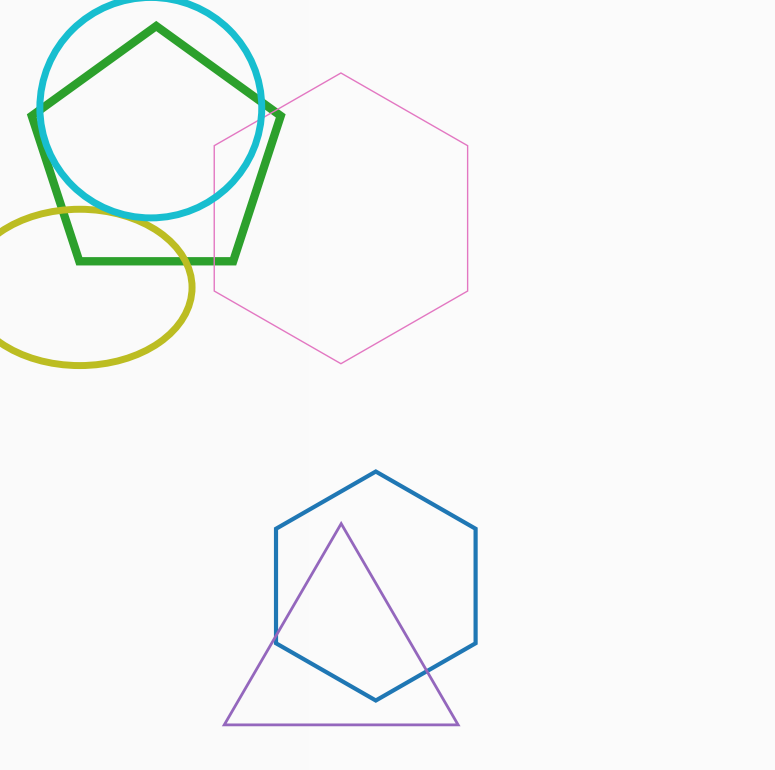[{"shape": "hexagon", "thickness": 1.5, "radius": 0.74, "center": [0.485, 0.239]}, {"shape": "pentagon", "thickness": 3, "radius": 0.84, "center": [0.202, 0.797]}, {"shape": "triangle", "thickness": 1, "radius": 0.87, "center": [0.44, 0.146]}, {"shape": "hexagon", "thickness": 0.5, "radius": 0.94, "center": [0.44, 0.716]}, {"shape": "oval", "thickness": 2.5, "radius": 0.73, "center": [0.103, 0.627]}, {"shape": "circle", "thickness": 2.5, "radius": 0.72, "center": [0.195, 0.86]}]